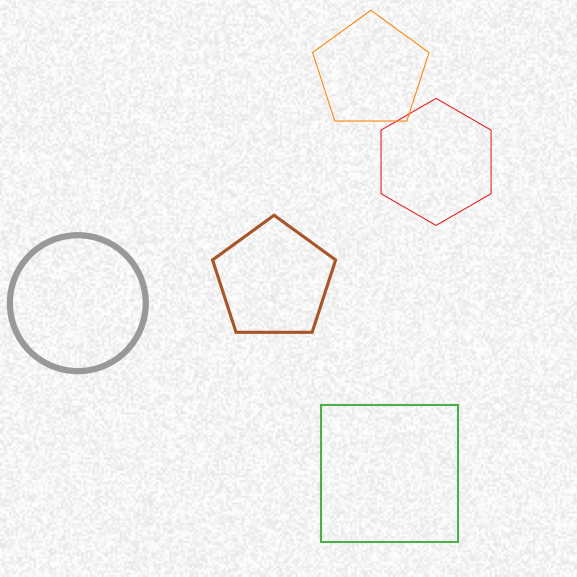[{"shape": "hexagon", "thickness": 0.5, "radius": 0.55, "center": [0.755, 0.719]}, {"shape": "square", "thickness": 1, "radius": 0.59, "center": [0.675, 0.179]}, {"shape": "pentagon", "thickness": 0.5, "radius": 0.53, "center": [0.642, 0.875]}, {"shape": "pentagon", "thickness": 1.5, "radius": 0.56, "center": [0.475, 0.514]}, {"shape": "circle", "thickness": 3, "radius": 0.59, "center": [0.135, 0.474]}]